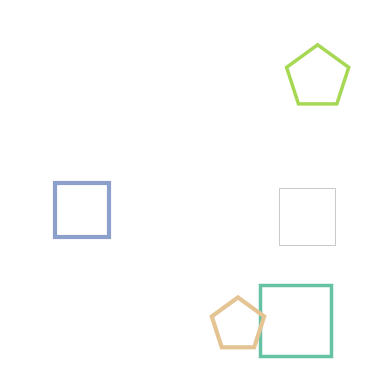[{"shape": "square", "thickness": 2.5, "radius": 0.46, "center": [0.768, 0.168]}, {"shape": "square", "thickness": 3, "radius": 0.35, "center": [0.213, 0.456]}, {"shape": "pentagon", "thickness": 2.5, "radius": 0.42, "center": [0.825, 0.799]}, {"shape": "pentagon", "thickness": 3, "radius": 0.36, "center": [0.618, 0.156]}, {"shape": "square", "thickness": 0.5, "radius": 0.37, "center": [0.798, 0.438]}]